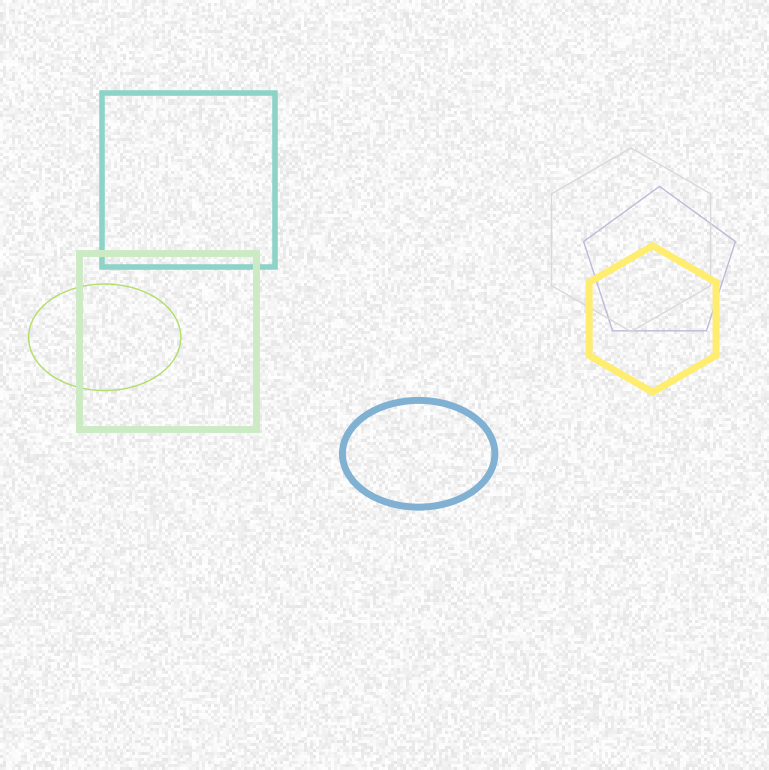[{"shape": "square", "thickness": 2, "radius": 0.56, "center": [0.245, 0.766]}, {"shape": "pentagon", "thickness": 0.5, "radius": 0.52, "center": [0.857, 0.654]}, {"shape": "oval", "thickness": 2.5, "radius": 0.5, "center": [0.544, 0.411]}, {"shape": "oval", "thickness": 0.5, "radius": 0.49, "center": [0.136, 0.562]}, {"shape": "hexagon", "thickness": 0.5, "radius": 0.6, "center": [0.82, 0.689]}, {"shape": "square", "thickness": 2.5, "radius": 0.57, "center": [0.217, 0.557]}, {"shape": "hexagon", "thickness": 2.5, "radius": 0.48, "center": [0.848, 0.586]}]